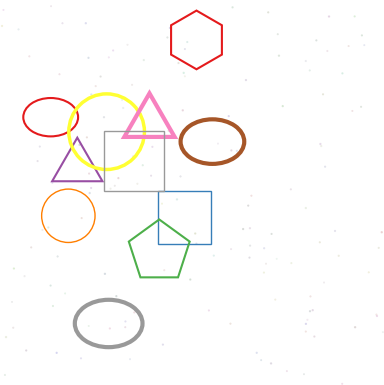[{"shape": "hexagon", "thickness": 1.5, "radius": 0.38, "center": [0.51, 0.896]}, {"shape": "oval", "thickness": 1.5, "radius": 0.36, "center": [0.132, 0.696]}, {"shape": "square", "thickness": 1, "radius": 0.34, "center": [0.479, 0.436]}, {"shape": "pentagon", "thickness": 1.5, "radius": 0.42, "center": [0.414, 0.347]}, {"shape": "triangle", "thickness": 1.5, "radius": 0.38, "center": [0.201, 0.567]}, {"shape": "circle", "thickness": 1, "radius": 0.35, "center": [0.178, 0.44]}, {"shape": "circle", "thickness": 2.5, "radius": 0.49, "center": [0.277, 0.658]}, {"shape": "oval", "thickness": 3, "radius": 0.41, "center": [0.552, 0.632]}, {"shape": "triangle", "thickness": 3, "radius": 0.38, "center": [0.388, 0.682]}, {"shape": "oval", "thickness": 3, "radius": 0.44, "center": [0.282, 0.16]}, {"shape": "square", "thickness": 1, "radius": 0.39, "center": [0.348, 0.582]}]